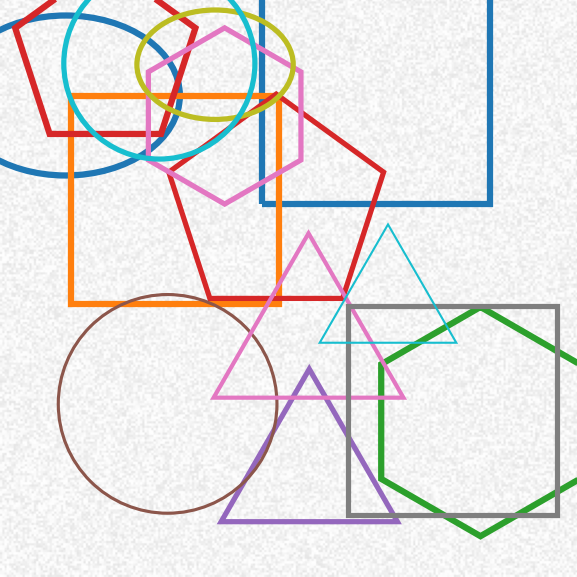[{"shape": "oval", "thickness": 3, "radius": 0.99, "center": [0.114, 0.834]}, {"shape": "square", "thickness": 3, "radius": 0.99, "center": [0.651, 0.843]}, {"shape": "square", "thickness": 3, "radius": 0.9, "center": [0.304, 0.654]}, {"shape": "hexagon", "thickness": 3, "radius": 0.99, "center": [0.832, 0.269]}, {"shape": "pentagon", "thickness": 2.5, "radius": 0.98, "center": [0.478, 0.641]}, {"shape": "pentagon", "thickness": 3, "radius": 0.82, "center": [0.182, 0.9]}, {"shape": "triangle", "thickness": 2.5, "radius": 0.88, "center": [0.536, 0.184]}, {"shape": "circle", "thickness": 1.5, "radius": 0.95, "center": [0.29, 0.3]}, {"shape": "hexagon", "thickness": 2.5, "radius": 0.76, "center": [0.389, 0.798]}, {"shape": "triangle", "thickness": 2, "radius": 0.95, "center": [0.534, 0.405]}, {"shape": "square", "thickness": 2.5, "radius": 0.9, "center": [0.784, 0.288]}, {"shape": "oval", "thickness": 2.5, "radius": 0.68, "center": [0.372, 0.887]}, {"shape": "circle", "thickness": 2.5, "radius": 0.83, "center": [0.276, 0.889]}, {"shape": "triangle", "thickness": 1, "radius": 0.68, "center": [0.672, 0.474]}]